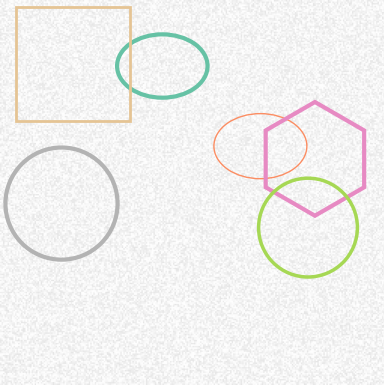[{"shape": "oval", "thickness": 3, "radius": 0.59, "center": [0.422, 0.829]}, {"shape": "oval", "thickness": 1, "radius": 0.6, "center": [0.676, 0.62]}, {"shape": "hexagon", "thickness": 3, "radius": 0.74, "center": [0.818, 0.587]}, {"shape": "circle", "thickness": 2.5, "radius": 0.64, "center": [0.8, 0.409]}, {"shape": "square", "thickness": 2, "radius": 0.74, "center": [0.19, 0.834]}, {"shape": "circle", "thickness": 3, "radius": 0.73, "center": [0.16, 0.471]}]